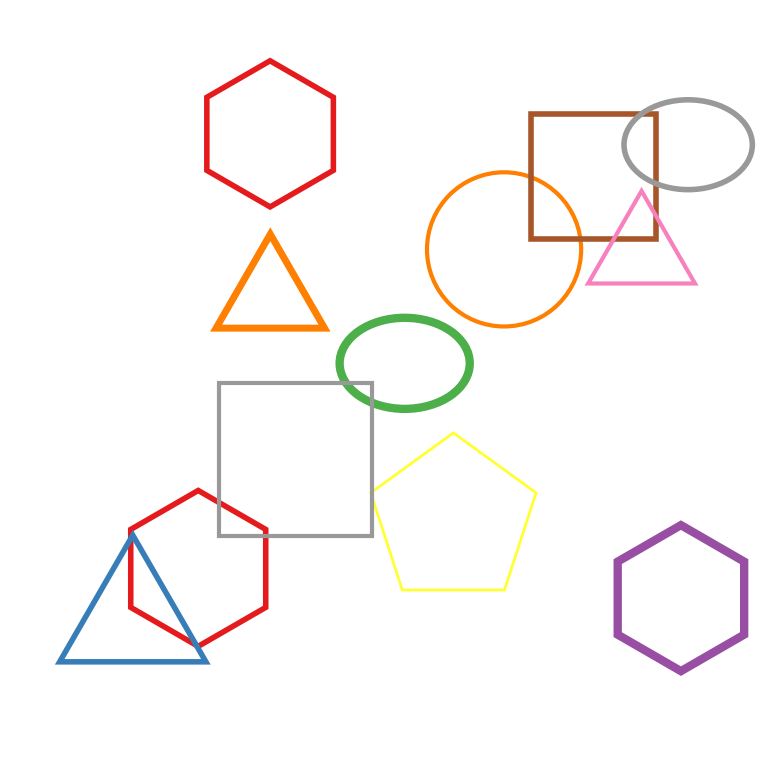[{"shape": "hexagon", "thickness": 2, "radius": 0.51, "center": [0.257, 0.262]}, {"shape": "hexagon", "thickness": 2, "radius": 0.47, "center": [0.351, 0.826]}, {"shape": "triangle", "thickness": 2, "radius": 0.55, "center": [0.172, 0.195]}, {"shape": "oval", "thickness": 3, "radius": 0.42, "center": [0.526, 0.528]}, {"shape": "hexagon", "thickness": 3, "radius": 0.47, "center": [0.884, 0.223]}, {"shape": "triangle", "thickness": 2.5, "radius": 0.41, "center": [0.351, 0.614]}, {"shape": "circle", "thickness": 1.5, "radius": 0.5, "center": [0.655, 0.676]}, {"shape": "pentagon", "thickness": 1, "radius": 0.56, "center": [0.589, 0.325]}, {"shape": "square", "thickness": 2, "radius": 0.41, "center": [0.771, 0.771]}, {"shape": "triangle", "thickness": 1.5, "radius": 0.4, "center": [0.833, 0.672]}, {"shape": "oval", "thickness": 2, "radius": 0.42, "center": [0.894, 0.812]}, {"shape": "square", "thickness": 1.5, "radius": 0.5, "center": [0.384, 0.404]}]